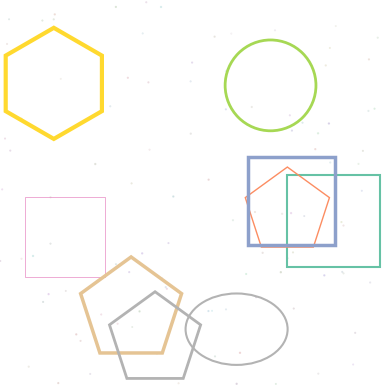[{"shape": "square", "thickness": 1.5, "radius": 0.6, "center": [0.866, 0.426]}, {"shape": "pentagon", "thickness": 1, "radius": 0.57, "center": [0.746, 0.451]}, {"shape": "square", "thickness": 2.5, "radius": 0.57, "center": [0.757, 0.479]}, {"shape": "square", "thickness": 0.5, "radius": 0.52, "center": [0.168, 0.385]}, {"shape": "circle", "thickness": 2, "radius": 0.59, "center": [0.703, 0.778]}, {"shape": "hexagon", "thickness": 3, "radius": 0.72, "center": [0.14, 0.783]}, {"shape": "pentagon", "thickness": 2.5, "radius": 0.69, "center": [0.341, 0.195]}, {"shape": "oval", "thickness": 1.5, "radius": 0.66, "center": [0.615, 0.145]}, {"shape": "pentagon", "thickness": 2, "radius": 0.62, "center": [0.403, 0.118]}]